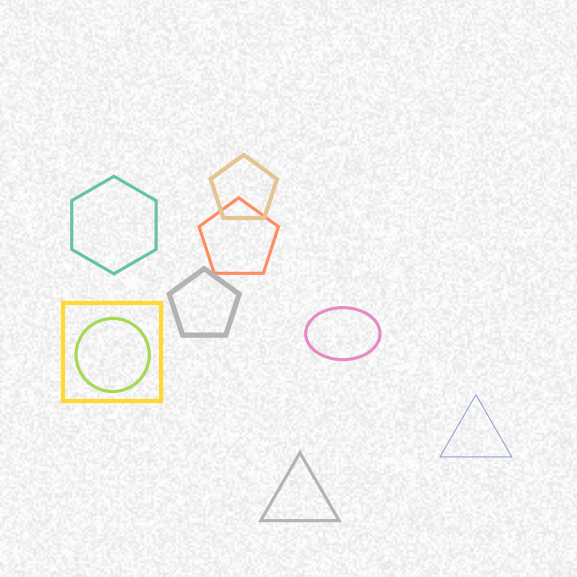[{"shape": "hexagon", "thickness": 1.5, "radius": 0.42, "center": [0.197, 0.609]}, {"shape": "pentagon", "thickness": 1.5, "radius": 0.36, "center": [0.413, 0.584]}, {"shape": "triangle", "thickness": 0.5, "radius": 0.36, "center": [0.824, 0.244]}, {"shape": "oval", "thickness": 1.5, "radius": 0.32, "center": [0.594, 0.421]}, {"shape": "circle", "thickness": 1.5, "radius": 0.32, "center": [0.195, 0.384]}, {"shape": "square", "thickness": 2, "radius": 0.42, "center": [0.194, 0.389]}, {"shape": "pentagon", "thickness": 2, "radius": 0.3, "center": [0.422, 0.67]}, {"shape": "triangle", "thickness": 1.5, "radius": 0.39, "center": [0.519, 0.137]}, {"shape": "pentagon", "thickness": 2.5, "radius": 0.32, "center": [0.354, 0.47]}]